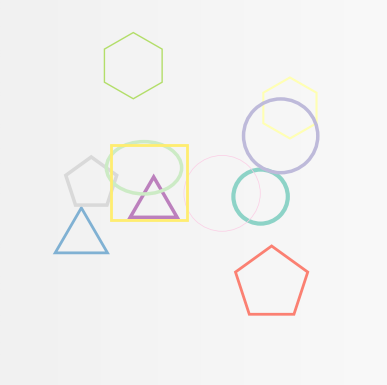[{"shape": "circle", "thickness": 3, "radius": 0.35, "center": [0.673, 0.489]}, {"shape": "hexagon", "thickness": 1.5, "radius": 0.4, "center": [0.748, 0.72]}, {"shape": "circle", "thickness": 2.5, "radius": 0.48, "center": [0.724, 0.647]}, {"shape": "pentagon", "thickness": 2, "radius": 0.49, "center": [0.701, 0.263]}, {"shape": "triangle", "thickness": 2, "radius": 0.39, "center": [0.21, 0.382]}, {"shape": "hexagon", "thickness": 1, "radius": 0.43, "center": [0.344, 0.829]}, {"shape": "circle", "thickness": 0.5, "radius": 0.49, "center": [0.573, 0.498]}, {"shape": "pentagon", "thickness": 2.5, "radius": 0.35, "center": [0.235, 0.523]}, {"shape": "triangle", "thickness": 2.5, "radius": 0.35, "center": [0.397, 0.471]}, {"shape": "oval", "thickness": 2.5, "radius": 0.49, "center": [0.372, 0.564]}, {"shape": "square", "thickness": 2, "radius": 0.49, "center": [0.385, 0.526]}]